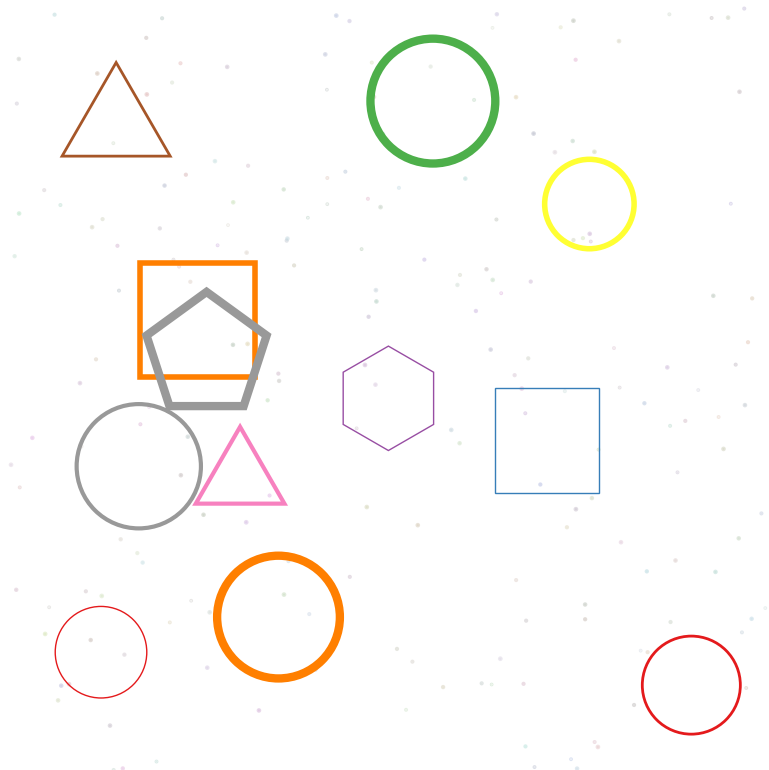[{"shape": "circle", "thickness": 1, "radius": 0.32, "center": [0.898, 0.11]}, {"shape": "circle", "thickness": 0.5, "radius": 0.3, "center": [0.131, 0.153]}, {"shape": "square", "thickness": 0.5, "radius": 0.34, "center": [0.71, 0.428]}, {"shape": "circle", "thickness": 3, "radius": 0.41, "center": [0.562, 0.869]}, {"shape": "hexagon", "thickness": 0.5, "radius": 0.34, "center": [0.504, 0.483]}, {"shape": "square", "thickness": 2, "radius": 0.37, "center": [0.257, 0.584]}, {"shape": "circle", "thickness": 3, "radius": 0.4, "center": [0.362, 0.199]}, {"shape": "circle", "thickness": 2, "radius": 0.29, "center": [0.765, 0.735]}, {"shape": "triangle", "thickness": 1, "radius": 0.41, "center": [0.151, 0.838]}, {"shape": "triangle", "thickness": 1.5, "radius": 0.33, "center": [0.312, 0.379]}, {"shape": "circle", "thickness": 1.5, "radius": 0.4, "center": [0.18, 0.394]}, {"shape": "pentagon", "thickness": 3, "radius": 0.41, "center": [0.268, 0.539]}]